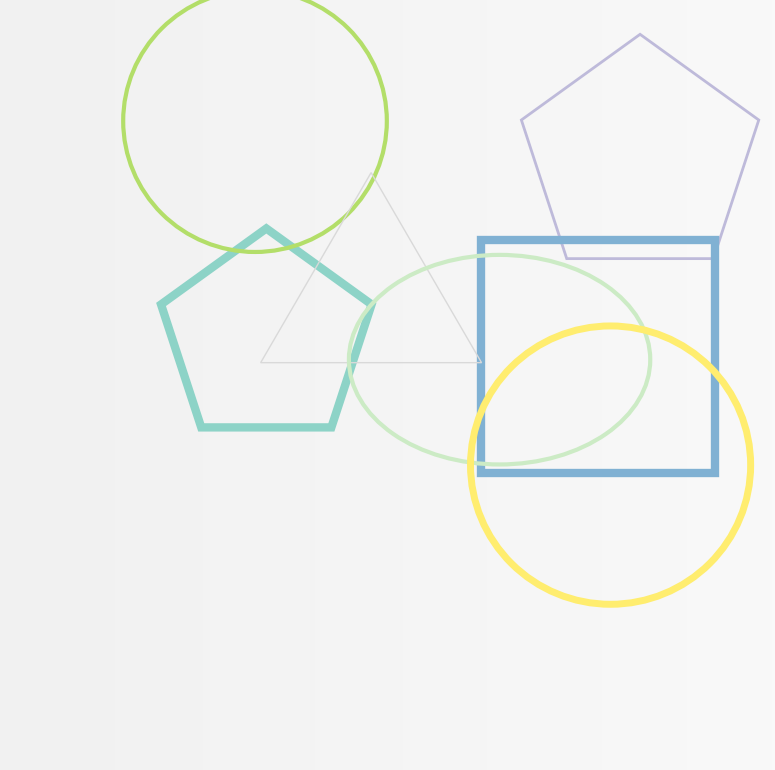[{"shape": "pentagon", "thickness": 3, "radius": 0.71, "center": [0.344, 0.56]}, {"shape": "pentagon", "thickness": 1, "radius": 0.81, "center": [0.826, 0.794]}, {"shape": "square", "thickness": 3, "radius": 0.75, "center": [0.772, 0.537]}, {"shape": "circle", "thickness": 1.5, "radius": 0.85, "center": [0.329, 0.843]}, {"shape": "triangle", "thickness": 0.5, "radius": 0.82, "center": [0.479, 0.611]}, {"shape": "oval", "thickness": 1.5, "radius": 0.97, "center": [0.645, 0.533]}, {"shape": "circle", "thickness": 2.5, "radius": 0.9, "center": [0.788, 0.396]}]